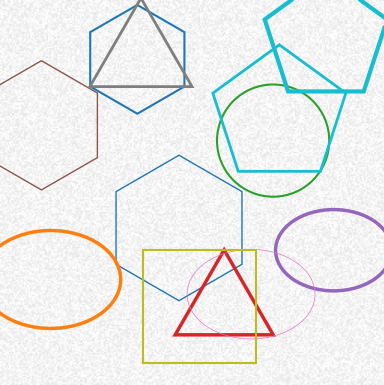[{"shape": "hexagon", "thickness": 1, "radius": 0.94, "center": [0.465, 0.408]}, {"shape": "hexagon", "thickness": 1.5, "radius": 0.71, "center": [0.357, 0.846]}, {"shape": "oval", "thickness": 2.5, "radius": 0.91, "center": [0.132, 0.274]}, {"shape": "circle", "thickness": 1.5, "radius": 0.73, "center": [0.709, 0.635]}, {"shape": "triangle", "thickness": 2.5, "radius": 0.73, "center": [0.582, 0.204]}, {"shape": "oval", "thickness": 2.5, "radius": 0.75, "center": [0.867, 0.35]}, {"shape": "hexagon", "thickness": 1, "radius": 0.84, "center": [0.108, 0.675]}, {"shape": "oval", "thickness": 0.5, "radius": 0.83, "center": [0.652, 0.236]}, {"shape": "triangle", "thickness": 2, "radius": 0.77, "center": [0.366, 0.852]}, {"shape": "square", "thickness": 1.5, "radius": 0.73, "center": [0.518, 0.204]}, {"shape": "pentagon", "thickness": 3, "radius": 0.84, "center": [0.847, 0.898]}, {"shape": "pentagon", "thickness": 2, "radius": 0.91, "center": [0.726, 0.702]}]